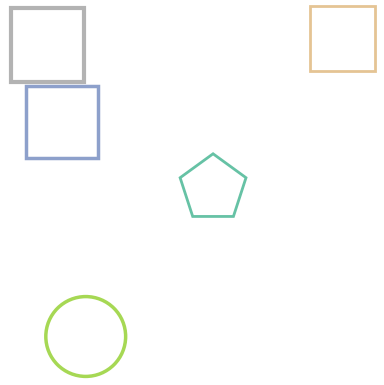[{"shape": "pentagon", "thickness": 2, "radius": 0.45, "center": [0.553, 0.511]}, {"shape": "square", "thickness": 2.5, "radius": 0.47, "center": [0.161, 0.683]}, {"shape": "circle", "thickness": 2.5, "radius": 0.52, "center": [0.223, 0.126]}, {"shape": "square", "thickness": 2, "radius": 0.42, "center": [0.889, 0.9]}, {"shape": "square", "thickness": 3, "radius": 0.48, "center": [0.123, 0.883]}]